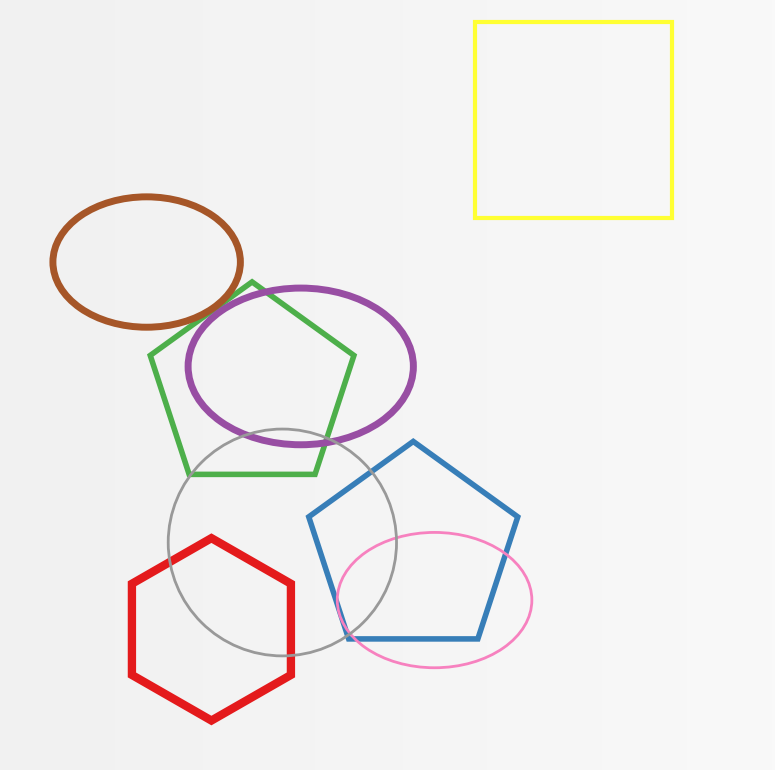[{"shape": "hexagon", "thickness": 3, "radius": 0.59, "center": [0.273, 0.183]}, {"shape": "pentagon", "thickness": 2, "radius": 0.71, "center": [0.533, 0.285]}, {"shape": "pentagon", "thickness": 2, "radius": 0.69, "center": [0.325, 0.496]}, {"shape": "oval", "thickness": 2.5, "radius": 0.73, "center": [0.388, 0.524]}, {"shape": "square", "thickness": 1.5, "radius": 0.64, "center": [0.74, 0.844]}, {"shape": "oval", "thickness": 2.5, "radius": 0.6, "center": [0.189, 0.66]}, {"shape": "oval", "thickness": 1, "radius": 0.63, "center": [0.561, 0.221]}, {"shape": "circle", "thickness": 1, "radius": 0.74, "center": [0.364, 0.295]}]